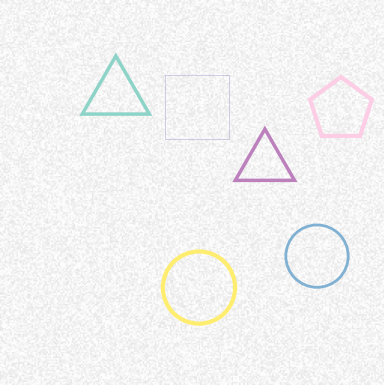[{"shape": "triangle", "thickness": 2.5, "radius": 0.5, "center": [0.301, 0.754]}, {"shape": "square", "thickness": 0.5, "radius": 0.42, "center": [0.512, 0.722]}, {"shape": "circle", "thickness": 2, "radius": 0.41, "center": [0.823, 0.335]}, {"shape": "pentagon", "thickness": 3, "radius": 0.42, "center": [0.886, 0.715]}, {"shape": "triangle", "thickness": 2.5, "radius": 0.44, "center": [0.688, 0.576]}, {"shape": "circle", "thickness": 3, "radius": 0.47, "center": [0.517, 0.253]}]